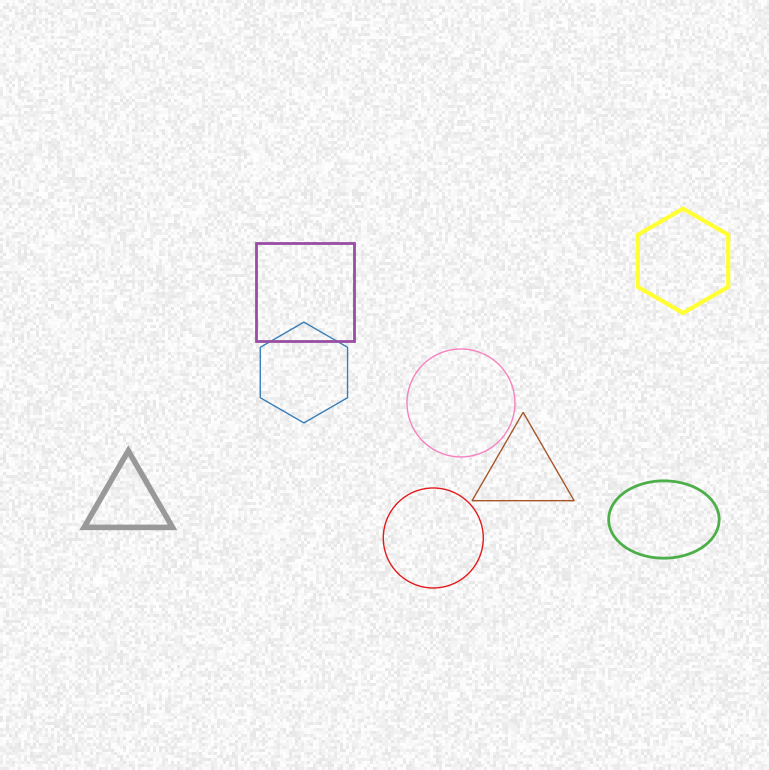[{"shape": "circle", "thickness": 0.5, "radius": 0.32, "center": [0.563, 0.301]}, {"shape": "hexagon", "thickness": 0.5, "radius": 0.33, "center": [0.395, 0.516]}, {"shape": "oval", "thickness": 1, "radius": 0.36, "center": [0.862, 0.325]}, {"shape": "square", "thickness": 1, "radius": 0.32, "center": [0.396, 0.62]}, {"shape": "hexagon", "thickness": 1.5, "radius": 0.34, "center": [0.887, 0.661]}, {"shape": "triangle", "thickness": 0.5, "radius": 0.38, "center": [0.679, 0.388]}, {"shape": "circle", "thickness": 0.5, "radius": 0.35, "center": [0.599, 0.477]}, {"shape": "triangle", "thickness": 2, "radius": 0.33, "center": [0.167, 0.348]}]